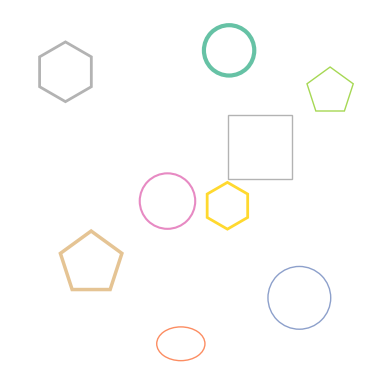[{"shape": "circle", "thickness": 3, "radius": 0.33, "center": [0.595, 0.869]}, {"shape": "oval", "thickness": 1, "radius": 0.31, "center": [0.47, 0.107]}, {"shape": "circle", "thickness": 1, "radius": 0.41, "center": [0.778, 0.226]}, {"shape": "circle", "thickness": 1.5, "radius": 0.36, "center": [0.435, 0.478]}, {"shape": "pentagon", "thickness": 1, "radius": 0.32, "center": [0.857, 0.763]}, {"shape": "hexagon", "thickness": 2, "radius": 0.3, "center": [0.591, 0.466]}, {"shape": "pentagon", "thickness": 2.5, "radius": 0.42, "center": [0.237, 0.316]}, {"shape": "square", "thickness": 1, "radius": 0.42, "center": [0.676, 0.618]}, {"shape": "hexagon", "thickness": 2, "radius": 0.39, "center": [0.17, 0.814]}]